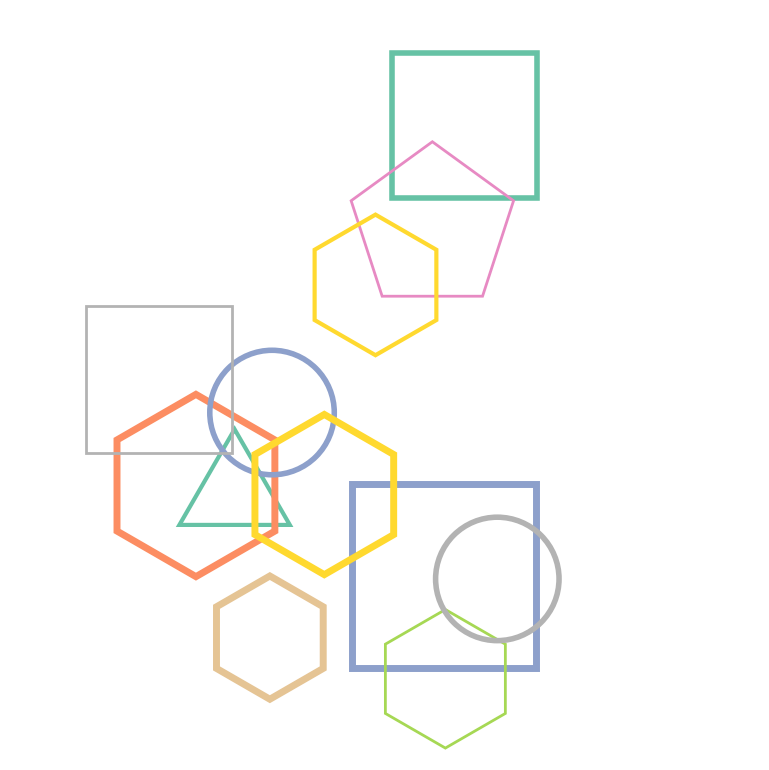[{"shape": "square", "thickness": 2, "radius": 0.47, "center": [0.604, 0.837]}, {"shape": "triangle", "thickness": 1.5, "radius": 0.41, "center": [0.305, 0.36]}, {"shape": "hexagon", "thickness": 2.5, "radius": 0.59, "center": [0.254, 0.369]}, {"shape": "circle", "thickness": 2, "radius": 0.4, "center": [0.353, 0.464]}, {"shape": "square", "thickness": 2.5, "radius": 0.6, "center": [0.577, 0.252]}, {"shape": "pentagon", "thickness": 1, "radius": 0.55, "center": [0.561, 0.705]}, {"shape": "hexagon", "thickness": 1, "radius": 0.45, "center": [0.578, 0.118]}, {"shape": "hexagon", "thickness": 2.5, "radius": 0.52, "center": [0.421, 0.358]}, {"shape": "hexagon", "thickness": 1.5, "radius": 0.46, "center": [0.488, 0.63]}, {"shape": "hexagon", "thickness": 2.5, "radius": 0.4, "center": [0.35, 0.172]}, {"shape": "circle", "thickness": 2, "radius": 0.4, "center": [0.646, 0.248]}, {"shape": "square", "thickness": 1, "radius": 0.48, "center": [0.206, 0.507]}]